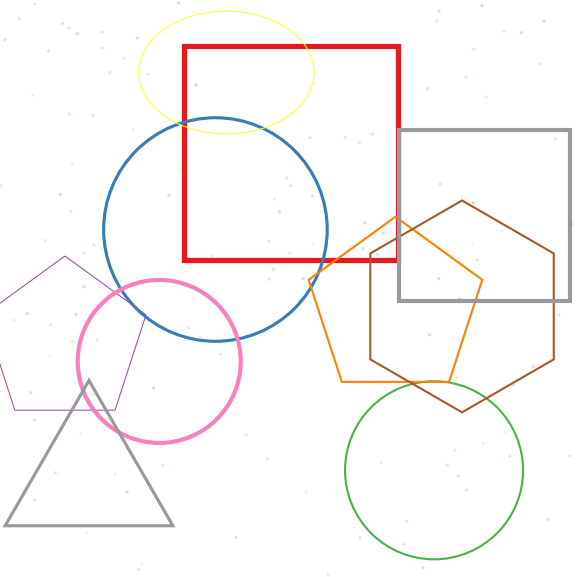[{"shape": "square", "thickness": 2.5, "radius": 0.92, "center": [0.504, 0.734]}, {"shape": "circle", "thickness": 1.5, "radius": 0.97, "center": [0.373, 0.602]}, {"shape": "circle", "thickness": 1, "radius": 0.77, "center": [0.752, 0.185]}, {"shape": "pentagon", "thickness": 0.5, "radius": 0.74, "center": [0.112, 0.408]}, {"shape": "pentagon", "thickness": 1, "radius": 0.79, "center": [0.685, 0.466]}, {"shape": "oval", "thickness": 0.5, "radius": 0.76, "center": [0.392, 0.874]}, {"shape": "hexagon", "thickness": 1, "radius": 0.92, "center": [0.8, 0.469]}, {"shape": "circle", "thickness": 2, "radius": 0.71, "center": [0.276, 0.373]}, {"shape": "triangle", "thickness": 1.5, "radius": 0.84, "center": [0.154, 0.173]}, {"shape": "square", "thickness": 2, "radius": 0.74, "center": [0.839, 0.626]}]